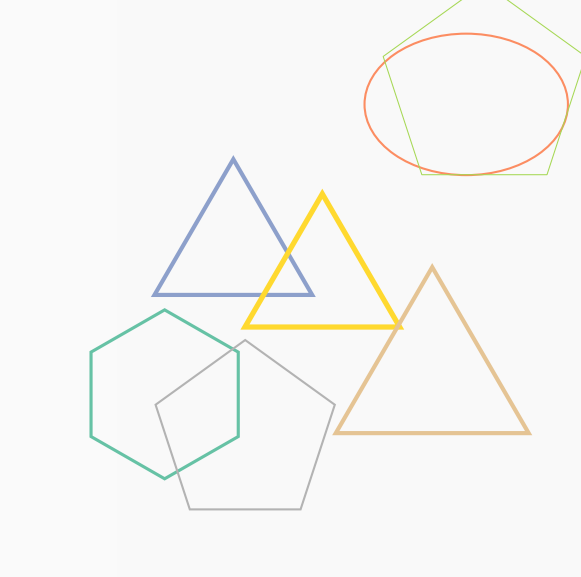[{"shape": "hexagon", "thickness": 1.5, "radius": 0.73, "center": [0.283, 0.316]}, {"shape": "oval", "thickness": 1, "radius": 0.87, "center": [0.802, 0.818]}, {"shape": "triangle", "thickness": 2, "radius": 0.78, "center": [0.401, 0.567]}, {"shape": "pentagon", "thickness": 0.5, "radius": 0.92, "center": [0.833, 0.845]}, {"shape": "triangle", "thickness": 2.5, "radius": 0.77, "center": [0.555, 0.51]}, {"shape": "triangle", "thickness": 2, "radius": 0.96, "center": [0.744, 0.345]}, {"shape": "pentagon", "thickness": 1, "radius": 0.81, "center": [0.422, 0.248]}]